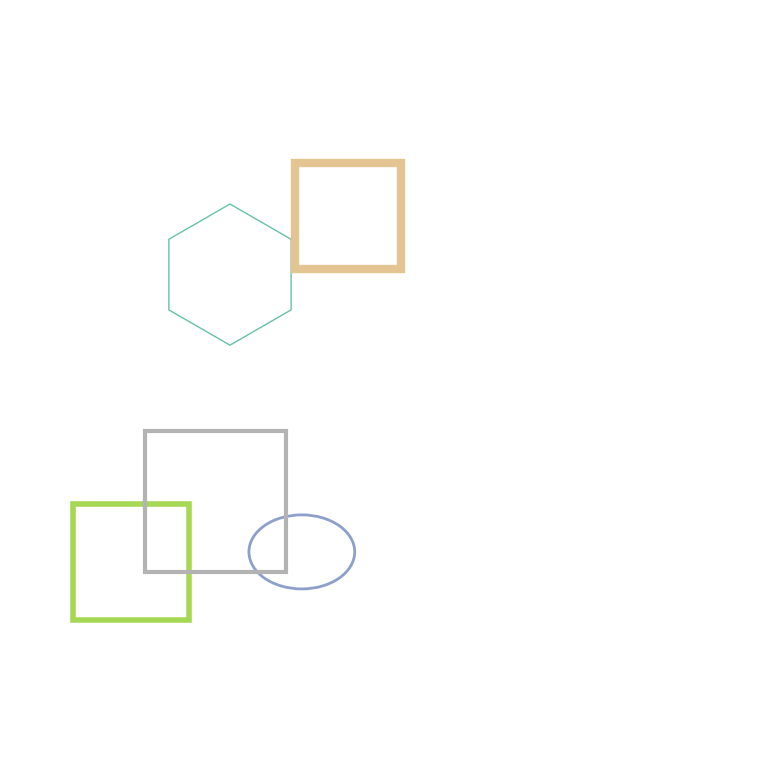[{"shape": "hexagon", "thickness": 0.5, "radius": 0.46, "center": [0.299, 0.643]}, {"shape": "oval", "thickness": 1, "radius": 0.34, "center": [0.392, 0.283]}, {"shape": "square", "thickness": 2, "radius": 0.38, "center": [0.17, 0.27]}, {"shape": "square", "thickness": 3, "radius": 0.34, "center": [0.452, 0.719]}, {"shape": "square", "thickness": 1.5, "radius": 0.46, "center": [0.28, 0.349]}]